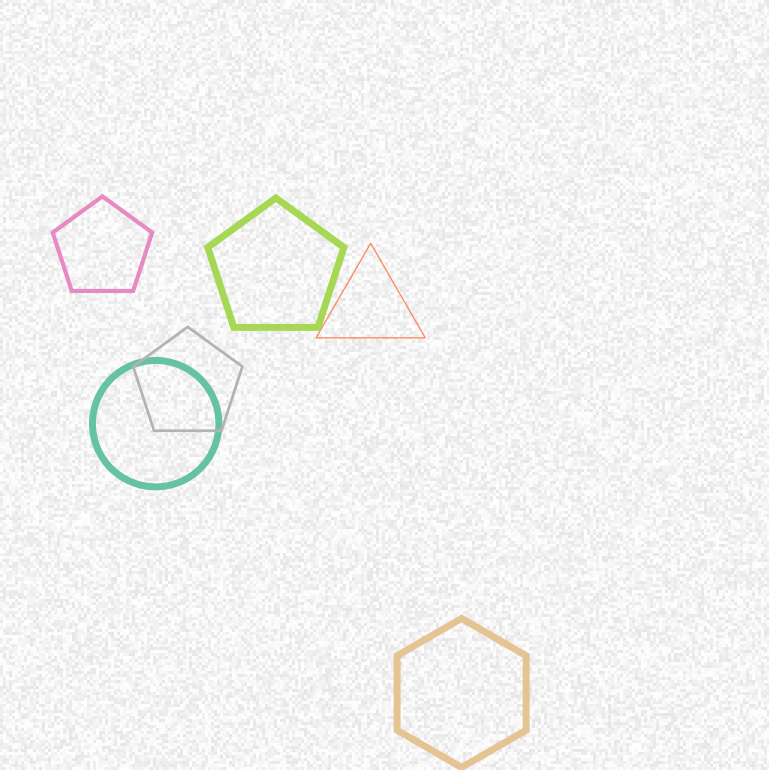[{"shape": "circle", "thickness": 2.5, "radius": 0.41, "center": [0.202, 0.45]}, {"shape": "triangle", "thickness": 0.5, "radius": 0.41, "center": [0.481, 0.602]}, {"shape": "pentagon", "thickness": 1.5, "radius": 0.34, "center": [0.133, 0.677]}, {"shape": "pentagon", "thickness": 2.5, "radius": 0.46, "center": [0.358, 0.65]}, {"shape": "hexagon", "thickness": 2.5, "radius": 0.48, "center": [0.6, 0.1]}, {"shape": "pentagon", "thickness": 1, "radius": 0.37, "center": [0.244, 0.501]}]